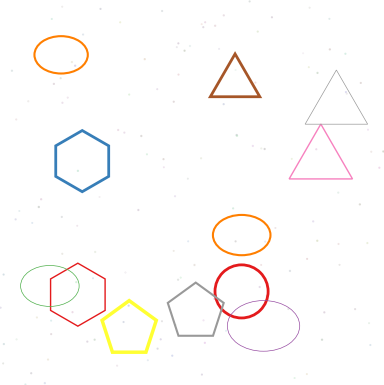[{"shape": "circle", "thickness": 2, "radius": 0.34, "center": [0.627, 0.243]}, {"shape": "hexagon", "thickness": 1, "radius": 0.41, "center": [0.202, 0.235]}, {"shape": "hexagon", "thickness": 2, "radius": 0.4, "center": [0.214, 0.582]}, {"shape": "oval", "thickness": 0.5, "radius": 0.38, "center": [0.13, 0.257]}, {"shape": "oval", "thickness": 0.5, "radius": 0.47, "center": [0.684, 0.154]}, {"shape": "oval", "thickness": 1.5, "radius": 0.37, "center": [0.628, 0.389]}, {"shape": "oval", "thickness": 1.5, "radius": 0.35, "center": [0.159, 0.858]}, {"shape": "pentagon", "thickness": 2.5, "radius": 0.37, "center": [0.336, 0.145]}, {"shape": "triangle", "thickness": 2, "radius": 0.37, "center": [0.611, 0.786]}, {"shape": "triangle", "thickness": 1, "radius": 0.47, "center": [0.833, 0.583]}, {"shape": "pentagon", "thickness": 1.5, "radius": 0.38, "center": [0.508, 0.19]}, {"shape": "triangle", "thickness": 0.5, "radius": 0.47, "center": [0.874, 0.724]}]